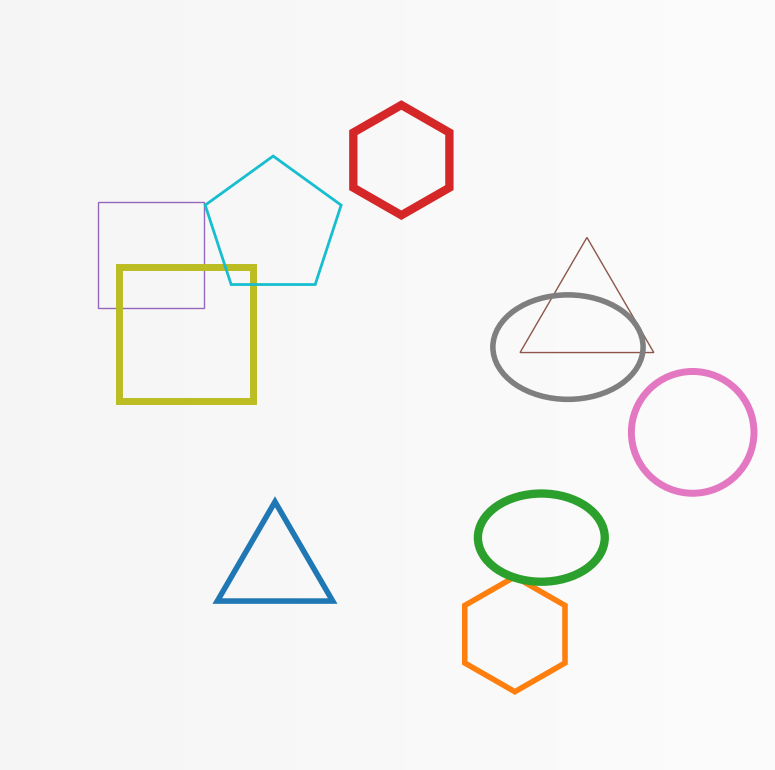[{"shape": "triangle", "thickness": 2, "radius": 0.43, "center": [0.355, 0.262]}, {"shape": "hexagon", "thickness": 2, "radius": 0.37, "center": [0.664, 0.176]}, {"shape": "oval", "thickness": 3, "radius": 0.41, "center": [0.698, 0.302]}, {"shape": "hexagon", "thickness": 3, "radius": 0.36, "center": [0.518, 0.792]}, {"shape": "square", "thickness": 0.5, "radius": 0.34, "center": [0.195, 0.669]}, {"shape": "triangle", "thickness": 0.5, "radius": 0.5, "center": [0.757, 0.592]}, {"shape": "circle", "thickness": 2.5, "radius": 0.4, "center": [0.894, 0.438]}, {"shape": "oval", "thickness": 2, "radius": 0.48, "center": [0.733, 0.549]}, {"shape": "square", "thickness": 2.5, "radius": 0.43, "center": [0.24, 0.566]}, {"shape": "pentagon", "thickness": 1, "radius": 0.46, "center": [0.352, 0.705]}]